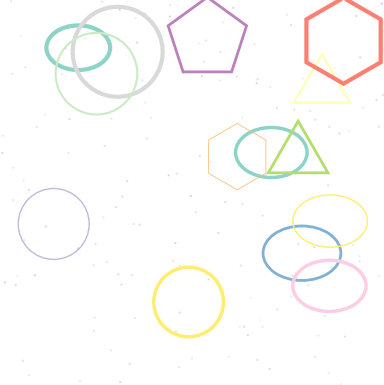[{"shape": "oval", "thickness": 3, "radius": 0.41, "center": [0.203, 0.876]}, {"shape": "oval", "thickness": 2.5, "radius": 0.46, "center": [0.705, 0.604]}, {"shape": "triangle", "thickness": 1.5, "radius": 0.42, "center": [0.836, 0.775]}, {"shape": "circle", "thickness": 1, "radius": 0.46, "center": [0.14, 0.418]}, {"shape": "hexagon", "thickness": 3, "radius": 0.56, "center": [0.892, 0.894]}, {"shape": "oval", "thickness": 2, "radius": 0.51, "center": [0.784, 0.342]}, {"shape": "hexagon", "thickness": 0.5, "radius": 0.43, "center": [0.616, 0.593]}, {"shape": "triangle", "thickness": 2, "radius": 0.45, "center": [0.774, 0.596]}, {"shape": "oval", "thickness": 2.5, "radius": 0.48, "center": [0.856, 0.258]}, {"shape": "circle", "thickness": 3, "radius": 0.58, "center": [0.306, 0.866]}, {"shape": "pentagon", "thickness": 2, "radius": 0.54, "center": [0.539, 0.9]}, {"shape": "circle", "thickness": 1.5, "radius": 0.53, "center": [0.251, 0.809]}, {"shape": "oval", "thickness": 1, "radius": 0.49, "center": [0.857, 0.426]}, {"shape": "circle", "thickness": 2.5, "radius": 0.45, "center": [0.49, 0.216]}]